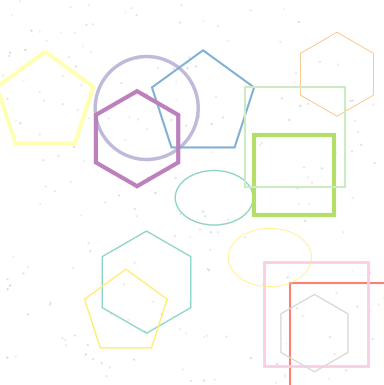[{"shape": "hexagon", "thickness": 1, "radius": 0.66, "center": [0.381, 0.267]}, {"shape": "oval", "thickness": 1, "radius": 0.51, "center": [0.556, 0.486]}, {"shape": "pentagon", "thickness": 3, "radius": 0.66, "center": [0.117, 0.734]}, {"shape": "circle", "thickness": 2.5, "radius": 0.67, "center": [0.381, 0.719]}, {"shape": "square", "thickness": 1.5, "radius": 0.71, "center": [0.896, 0.124]}, {"shape": "pentagon", "thickness": 1.5, "radius": 0.7, "center": [0.527, 0.73]}, {"shape": "hexagon", "thickness": 0.5, "radius": 0.55, "center": [0.875, 0.807]}, {"shape": "square", "thickness": 3, "radius": 0.52, "center": [0.764, 0.545]}, {"shape": "square", "thickness": 2, "radius": 0.68, "center": [0.821, 0.184]}, {"shape": "hexagon", "thickness": 1, "radius": 0.5, "center": [0.817, 0.135]}, {"shape": "hexagon", "thickness": 3, "radius": 0.62, "center": [0.356, 0.64]}, {"shape": "square", "thickness": 1.5, "radius": 0.65, "center": [0.765, 0.643]}, {"shape": "oval", "thickness": 0.5, "radius": 0.54, "center": [0.701, 0.331]}, {"shape": "pentagon", "thickness": 1, "radius": 0.56, "center": [0.327, 0.188]}]